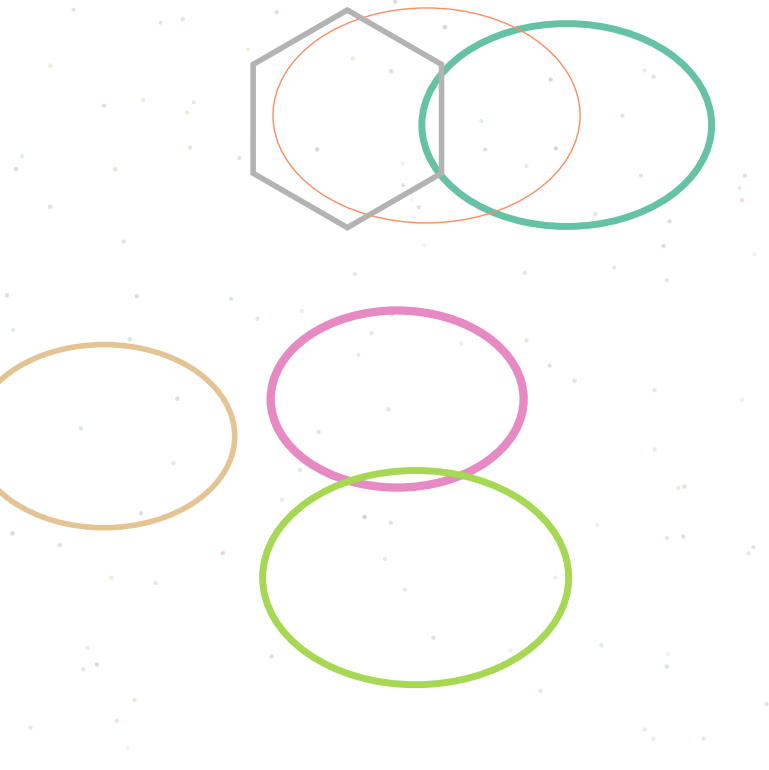[{"shape": "oval", "thickness": 2.5, "radius": 0.94, "center": [0.736, 0.838]}, {"shape": "oval", "thickness": 0.5, "radius": 1.0, "center": [0.554, 0.85]}, {"shape": "oval", "thickness": 3, "radius": 0.82, "center": [0.516, 0.482]}, {"shape": "oval", "thickness": 2.5, "radius": 0.99, "center": [0.54, 0.25]}, {"shape": "oval", "thickness": 2, "radius": 0.85, "center": [0.135, 0.434]}, {"shape": "hexagon", "thickness": 2, "radius": 0.71, "center": [0.451, 0.846]}]